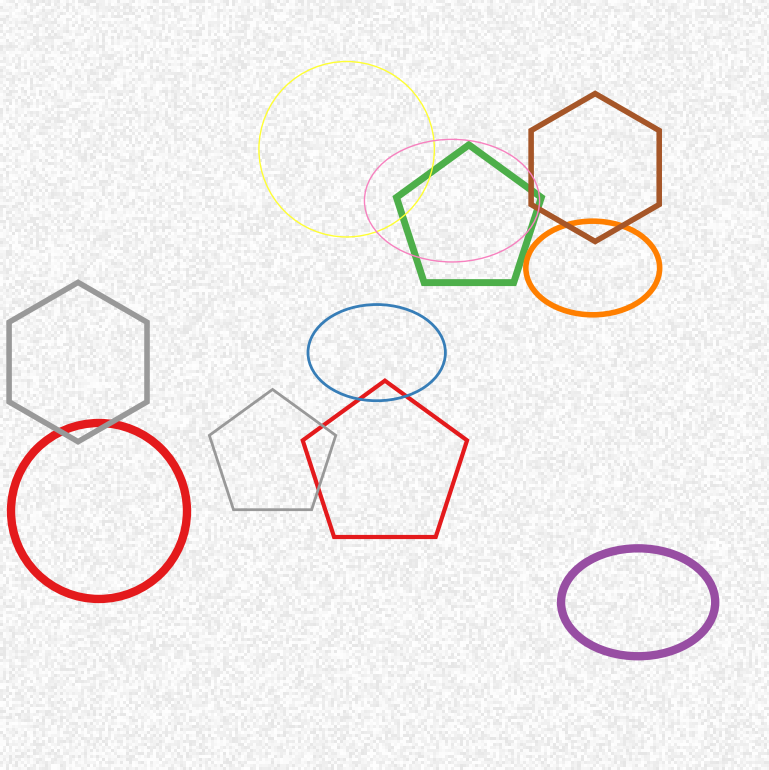[{"shape": "circle", "thickness": 3, "radius": 0.57, "center": [0.129, 0.336]}, {"shape": "pentagon", "thickness": 1.5, "radius": 0.56, "center": [0.5, 0.393]}, {"shape": "oval", "thickness": 1, "radius": 0.45, "center": [0.489, 0.542]}, {"shape": "pentagon", "thickness": 2.5, "radius": 0.49, "center": [0.609, 0.713]}, {"shape": "oval", "thickness": 3, "radius": 0.5, "center": [0.829, 0.218]}, {"shape": "oval", "thickness": 2, "radius": 0.43, "center": [0.77, 0.652]}, {"shape": "circle", "thickness": 0.5, "radius": 0.57, "center": [0.45, 0.806]}, {"shape": "hexagon", "thickness": 2, "radius": 0.48, "center": [0.773, 0.782]}, {"shape": "oval", "thickness": 0.5, "radius": 0.57, "center": [0.587, 0.739]}, {"shape": "pentagon", "thickness": 1, "radius": 0.43, "center": [0.354, 0.408]}, {"shape": "hexagon", "thickness": 2, "radius": 0.52, "center": [0.101, 0.53]}]